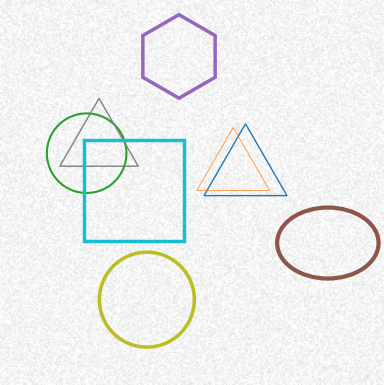[{"shape": "triangle", "thickness": 1, "radius": 0.62, "center": [0.638, 0.554]}, {"shape": "triangle", "thickness": 0.5, "radius": 0.54, "center": [0.606, 0.56]}, {"shape": "circle", "thickness": 1.5, "radius": 0.52, "center": [0.225, 0.602]}, {"shape": "hexagon", "thickness": 2.5, "radius": 0.54, "center": [0.465, 0.853]}, {"shape": "oval", "thickness": 3, "radius": 0.66, "center": [0.852, 0.369]}, {"shape": "triangle", "thickness": 1, "radius": 0.59, "center": [0.257, 0.627]}, {"shape": "circle", "thickness": 2.5, "radius": 0.62, "center": [0.381, 0.222]}, {"shape": "square", "thickness": 2.5, "radius": 0.65, "center": [0.348, 0.505]}]